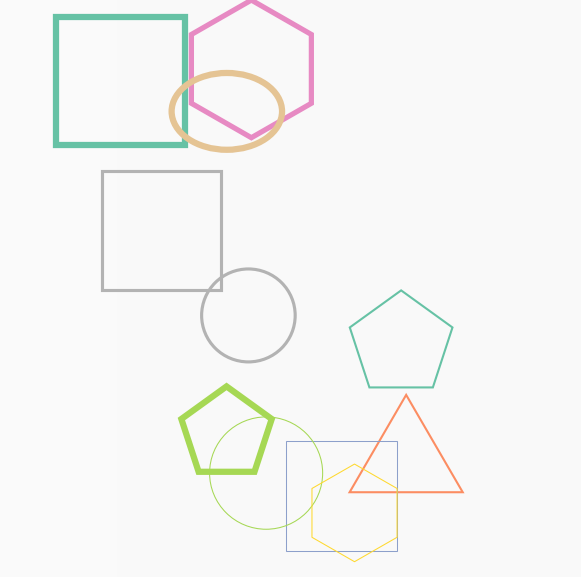[{"shape": "square", "thickness": 3, "radius": 0.55, "center": [0.207, 0.859]}, {"shape": "pentagon", "thickness": 1, "radius": 0.46, "center": [0.69, 0.403]}, {"shape": "triangle", "thickness": 1, "radius": 0.56, "center": [0.699, 0.203]}, {"shape": "square", "thickness": 0.5, "radius": 0.47, "center": [0.587, 0.141]}, {"shape": "hexagon", "thickness": 2.5, "radius": 0.6, "center": [0.432, 0.88]}, {"shape": "circle", "thickness": 0.5, "radius": 0.49, "center": [0.458, 0.18]}, {"shape": "pentagon", "thickness": 3, "radius": 0.41, "center": [0.39, 0.248]}, {"shape": "hexagon", "thickness": 0.5, "radius": 0.42, "center": [0.61, 0.111]}, {"shape": "oval", "thickness": 3, "radius": 0.47, "center": [0.39, 0.806]}, {"shape": "square", "thickness": 1.5, "radius": 0.52, "center": [0.278, 0.6]}, {"shape": "circle", "thickness": 1.5, "radius": 0.4, "center": [0.427, 0.453]}]